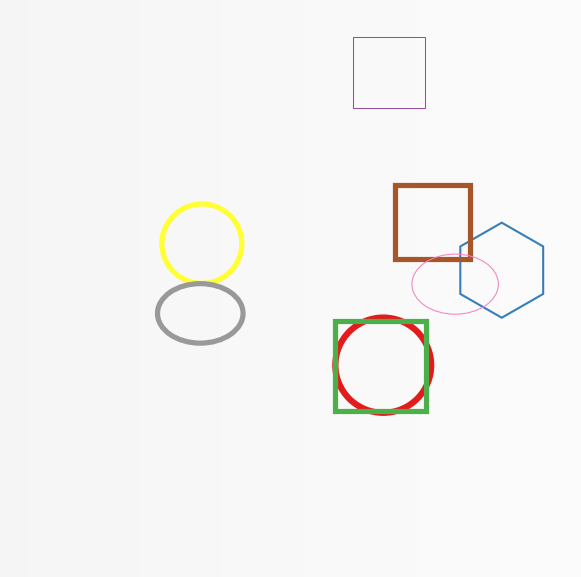[{"shape": "circle", "thickness": 3, "radius": 0.41, "center": [0.659, 0.367]}, {"shape": "hexagon", "thickness": 1, "radius": 0.41, "center": [0.863, 0.531]}, {"shape": "square", "thickness": 2.5, "radius": 0.39, "center": [0.655, 0.365]}, {"shape": "square", "thickness": 0.5, "radius": 0.31, "center": [0.67, 0.873]}, {"shape": "circle", "thickness": 2.5, "radius": 0.34, "center": [0.347, 0.577]}, {"shape": "square", "thickness": 2.5, "radius": 0.32, "center": [0.744, 0.614]}, {"shape": "oval", "thickness": 0.5, "radius": 0.37, "center": [0.783, 0.507]}, {"shape": "oval", "thickness": 2.5, "radius": 0.37, "center": [0.345, 0.456]}]